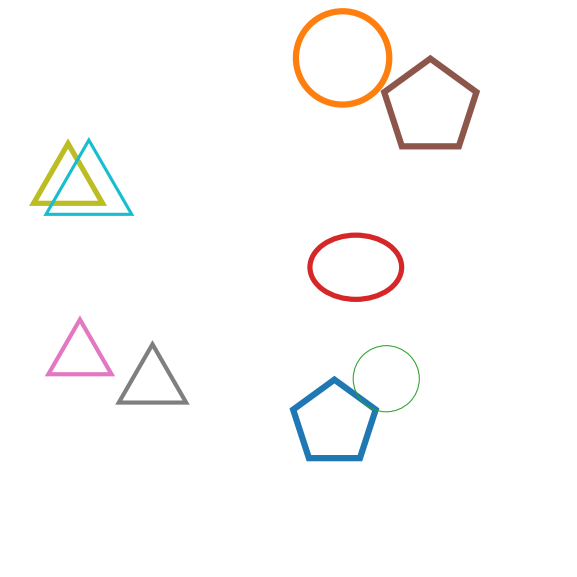[{"shape": "pentagon", "thickness": 3, "radius": 0.38, "center": [0.579, 0.267]}, {"shape": "circle", "thickness": 3, "radius": 0.4, "center": [0.593, 0.899]}, {"shape": "circle", "thickness": 0.5, "radius": 0.29, "center": [0.669, 0.343]}, {"shape": "oval", "thickness": 2.5, "radius": 0.4, "center": [0.616, 0.536]}, {"shape": "pentagon", "thickness": 3, "radius": 0.42, "center": [0.745, 0.814]}, {"shape": "triangle", "thickness": 2, "radius": 0.32, "center": [0.138, 0.383]}, {"shape": "triangle", "thickness": 2, "radius": 0.34, "center": [0.264, 0.336]}, {"shape": "triangle", "thickness": 2.5, "radius": 0.34, "center": [0.118, 0.682]}, {"shape": "triangle", "thickness": 1.5, "radius": 0.43, "center": [0.154, 0.671]}]